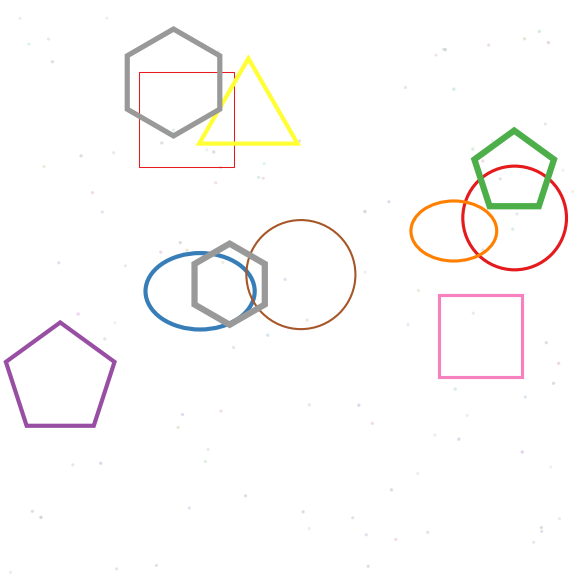[{"shape": "circle", "thickness": 1.5, "radius": 0.45, "center": [0.891, 0.622]}, {"shape": "square", "thickness": 0.5, "radius": 0.41, "center": [0.323, 0.792]}, {"shape": "oval", "thickness": 2, "radius": 0.47, "center": [0.346, 0.495]}, {"shape": "pentagon", "thickness": 3, "radius": 0.36, "center": [0.89, 0.701]}, {"shape": "pentagon", "thickness": 2, "radius": 0.49, "center": [0.104, 0.342]}, {"shape": "oval", "thickness": 1.5, "radius": 0.37, "center": [0.786, 0.599]}, {"shape": "triangle", "thickness": 2, "radius": 0.49, "center": [0.43, 0.8]}, {"shape": "circle", "thickness": 1, "radius": 0.47, "center": [0.521, 0.524]}, {"shape": "square", "thickness": 1.5, "radius": 0.36, "center": [0.832, 0.417]}, {"shape": "hexagon", "thickness": 3, "radius": 0.35, "center": [0.398, 0.507]}, {"shape": "hexagon", "thickness": 2.5, "radius": 0.46, "center": [0.3, 0.856]}]